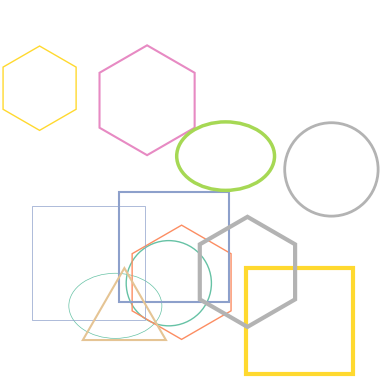[{"shape": "oval", "thickness": 0.5, "radius": 0.6, "center": [0.3, 0.206]}, {"shape": "circle", "thickness": 1, "radius": 0.55, "center": [0.438, 0.264]}, {"shape": "hexagon", "thickness": 1, "radius": 0.74, "center": [0.472, 0.267]}, {"shape": "square", "thickness": 0.5, "radius": 0.74, "center": [0.23, 0.317]}, {"shape": "square", "thickness": 1.5, "radius": 0.72, "center": [0.452, 0.358]}, {"shape": "hexagon", "thickness": 1.5, "radius": 0.71, "center": [0.382, 0.74]}, {"shape": "oval", "thickness": 2.5, "radius": 0.64, "center": [0.586, 0.594]}, {"shape": "square", "thickness": 3, "radius": 0.69, "center": [0.778, 0.167]}, {"shape": "hexagon", "thickness": 1, "radius": 0.55, "center": [0.103, 0.771]}, {"shape": "triangle", "thickness": 1.5, "radius": 0.62, "center": [0.323, 0.179]}, {"shape": "hexagon", "thickness": 3, "radius": 0.71, "center": [0.643, 0.294]}, {"shape": "circle", "thickness": 2, "radius": 0.61, "center": [0.861, 0.56]}]